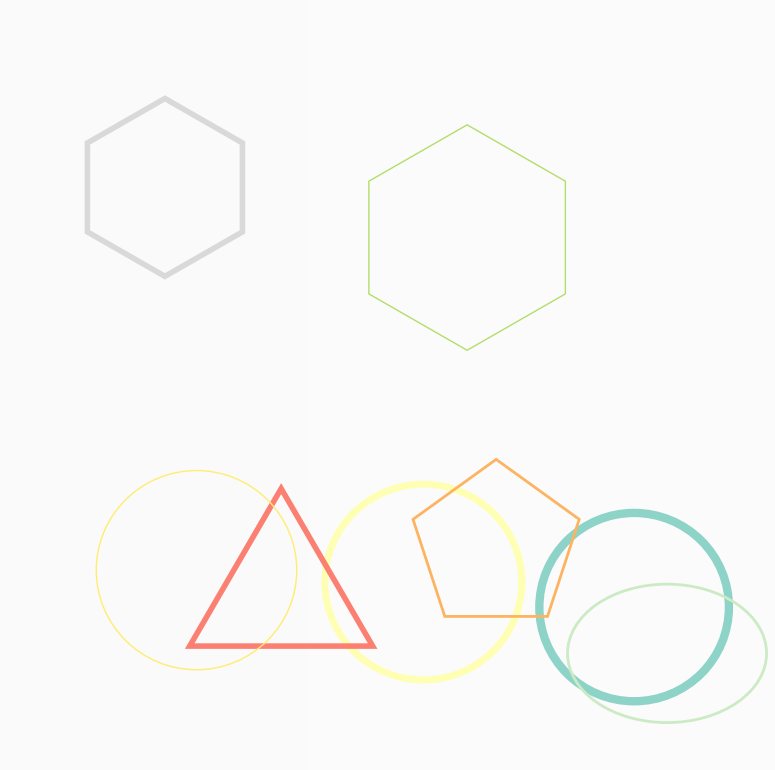[{"shape": "circle", "thickness": 3, "radius": 0.61, "center": [0.818, 0.212]}, {"shape": "circle", "thickness": 2.5, "radius": 0.64, "center": [0.546, 0.244]}, {"shape": "triangle", "thickness": 2, "radius": 0.68, "center": [0.363, 0.229]}, {"shape": "pentagon", "thickness": 1, "radius": 0.56, "center": [0.64, 0.291]}, {"shape": "hexagon", "thickness": 0.5, "radius": 0.73, "center": [0.603, 0.691]}, {"shape": "hexagon", "thickness": 2, "radius": 0.58, "center": [0.213, 0.757]}, {"shape": "oval", "thickness": 1, "radius": 0.64, "center": [0.861, 0.151]}, {"shape": "circle", "thickness": 0.5, "radius": 0.65, "center": [0.254, 0.26]}]